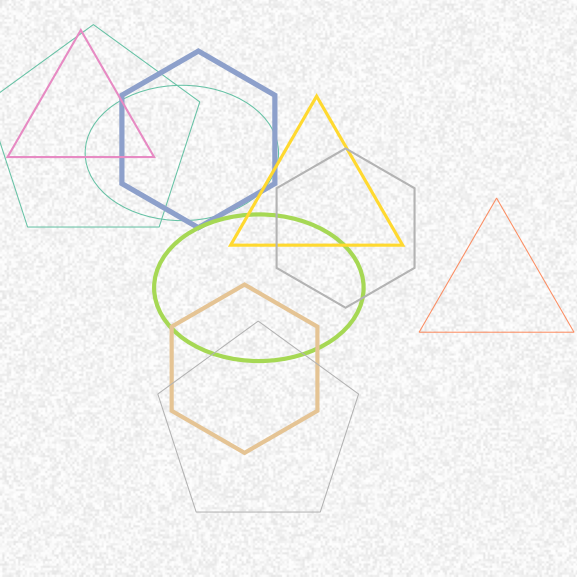[{"shape": "oval", "thickness": 0.5, "radius": 0.84, "center": [0.315, 0.734]}, {"shape": "pentagon", "thickness": 0.5, "radius": 0.97, "center": [0.162, 0.763]}, {"shape": "triangle", "thickness": 0.5, "radius": 0.77, "center": [0.86, 0.501]}, {"shape": "hexagon", "thickness": 2.5, "radius": 0.76, "center": [0.344, 0.758]}, {"shape": "triangle", "thickness": 1, "radius": 0.73, "center": [0.14, 0.8]}, {"shape": "oval", "thickness": 2, "radius": 0.91, "center": [0.448, 0.501]}, {"shape": "triangle", "thickness": 1.5, "radius": 0.86, "center": [0.548, 0.661]}, {"shape": "hexagon", "thickness": 2, "radius": 0.73, "center": [0.423, 0.361]}, {"shape": "pentagon", "thickness": 0.5, "radius": 0.91, "center": [0.447, 0.26]}, {"shape": "hexagon", "thickness": 1, "radius": 0.69, "center": [0.598, 0.604]}]